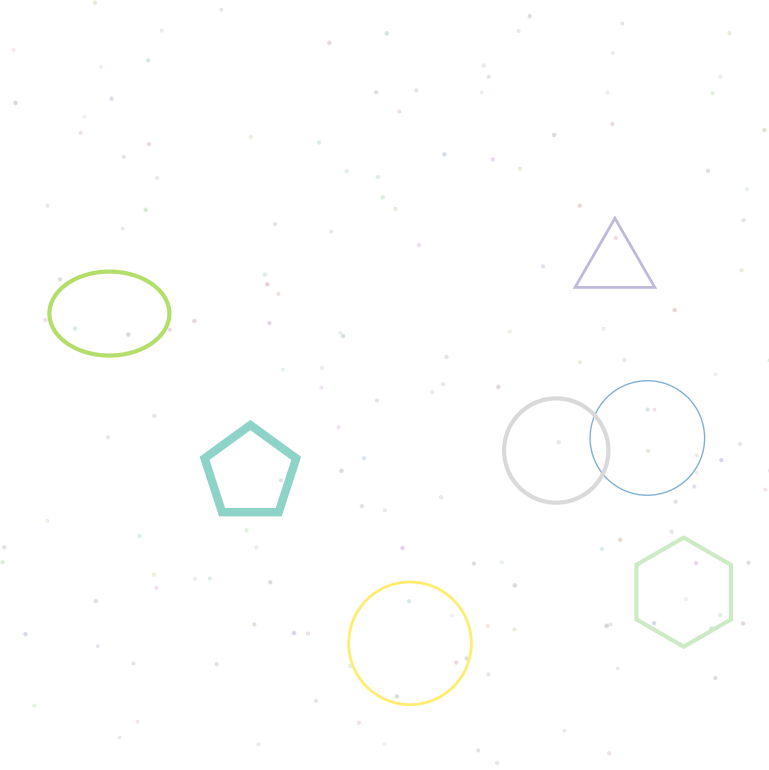[{"shape": "pentagon", "thickness": 3, "radius": 0.31, "center": [0.325, 0.385]}, {"shape": "triangle", "thickness": 1, "radius": 0.3, "center": [0.799, 0.657]}, {"shape": "circle", "thickness": 0.5, "radius": 0.37, "center": [0.841, 0.431]}, {"shape": "oval", "thickness": 1.5, "radius": 0.39, "center": [0.142, 0.593]}, {"shape": "circle", "thickness": 1.5, "radius": 0.34, "center": [0.722, 0.415]}, {"shape": "hexagon", "thickness": 1.5, "radius": 0.35, "center": [0.888, 0.231]}, {"shape": "circle", "thickness": 1, "radius": 0.4, "center": [0.533, 0.165]}]